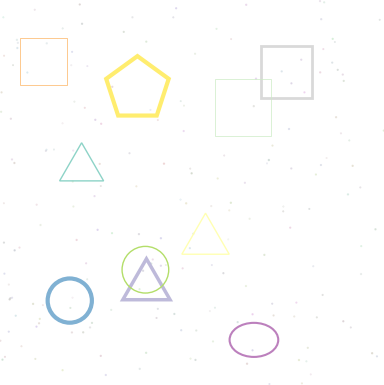[{"shape": "triangle", "thickness": 1, "radius": 0.33, "center": [0.212, 0.563]}, {"shape": "triangle", "thickness": 1, "radius": 0.36, "center": [0.534, 0.375]}, {"shape": "triangle", "thickness": 2.5, "radius": 0.35, "center": [0.38, 0.257]}, {"shape": "circle", "thickness": 3, "radius": 0.29, "center": [0.181, 0.219]}, {"shape": "square", "thickness": 0.5, "radius": 0.31, "center": [0.113, 0.841]}, {"shape": "circle", "thickness": 1, "radius": 0.3, "center": [0.378, 0.299]}, {"shape": "square", "thickness": 2, "radius": 0.34, "center": [0.744, 0.812]}, {"shape": "oval", "thickness": 1.5, "radius": 0.32, "center": [0.66, 0.117]}, {"shape": "square", "thickness": 0.5, "radius": 0.37, "center": [0.632, 0.721]}, {"shape": "pentagon", "thickness": 3, "radius": 0.43, "center": [0.357, 0.769]}]